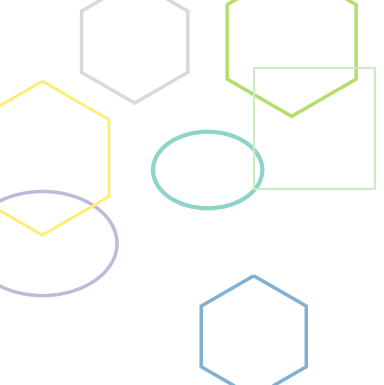[{"shape": "oval", "thickness": 3, "radius": 0.71, "center": [0.539, 0.558]}, {"shape": "oval", "thickness": 2.5, "radius": 0.97, "center": [0.111, 0.367]}, {"shape": "hexagon", "thickness": 2.5, "radius": 0.79, "center": [0.659, 0.126]}, {"shape": "hexagon", "thickness": 2.5, "radius": 0.97, "center": [0.758, 0.891]}, {"shape": "hexagon", "thickness": 2.5, "radius": 0.8, "center": [0.35, 0.892]}, {"shape": "square", "thickness": 1.5, "radius": 0.79, "center": [0.816, 0.666]}, {"shape": "hexagon", "thickness": 2, "radius": 1.0, "center": [0.11, 0.589]}]